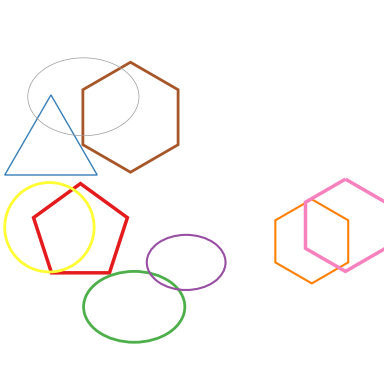[{"shape": "pentagon", "thickness": 2.5, "radius": 0.64, "center": [0.209, 0.395]}, {"shape": "triangle", "thickness": 1, "radius": 0.69, "center": [0.132, 0.615]}, {"shape": "oval", "thickness": 2, "radius": 0.66, "center": [0.349, 0.203]}, {"shape": "oval", "thickness": 1.5, "radius": 0.51, "center": [0.484, 0.318]}, {"shape": "hexagon", "thickness": 1.5, "radius": 0.55, "center": [0.81, 0.373]}, {"shape": "circle", "thickness": 2, "radius": 0.58, "center": [0.128, 0.41]}, {"shape": "hexagon", "thickness": 2, "radius": 0.71, "center": [0.339, 0.696]}, {"shape": "hexagon", "thickness": 2.5, "radius": 0.6, "center": [0.897, 0.415]}, {"shape": "oval", "thickness": 0.5, "radius": 0.72, "center": [0.217, 0.749]}]